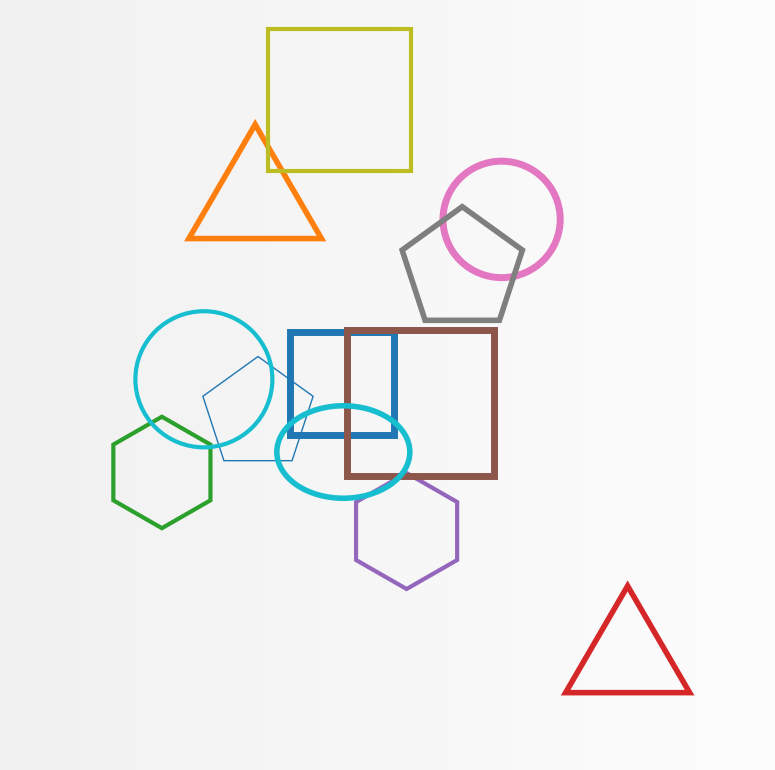[{"shape": "square", "thickness": 2.5, "radius": 0.34, "center": [0.441, 0.501]}, {"shape": "pentagon", "thickness": 0.5, "radius": 0.37, "center": [0.333, 0.462]}, {"shape": "triangle", "thickness": 2, "radius": 0.49, "center": [0.329, 0.74]}, {"shape": "hexagon", "thickness": 1.5, "radius": 0.36, "center": [0.209, 0.386]}, {"shape": "triangle", "thickness": 2, "radius": 0.46, "center": [0.81, 0.147]}, {"shape": "hexagon", "thickness": 1.5, "radius": 0.38, "center": [0.525, 0.31]}, {"shape": "square", "thickness": 2.5, "radius": 0.48, "center": [0.543, 0.477]}, {"shape": "circle", "thickness": 2.5, "radius": 0.38, "center": [0.647, 0.715]}, {"shape": "pentagon", "thickness": 2, "radius": 0.41, "center": [0.596, 0.65]}, {"shape": "square", "thickness": 1.5, "radius": 0.46, "center": [0.438, 0.87]}, {"shape": "circle", "thickness": 1.5, "radius": 0.44, "center": [0.263, 0.507]}, {"shape": "oval", "thickness": 2, "radius": 0.43, "center": [0.443, 0.413]}]